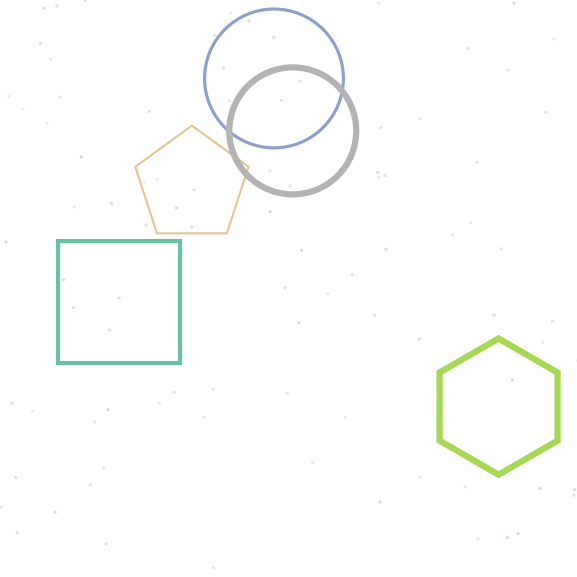[{"shape": "square", "thickness": 2, "radius": 0.53, "center": [0.207, 0.476]}, {"shape": "circle", "thickness": 1.5, "radius": 0.6, "center": [0.474, 0.863]}, {"shape": "hexagon", "thickness": 3, "radius": 0.59, "center": [0.863, 0.295]}, {"shape": "pentagon", "thickness": 1, "radius": 0.52, "center": [0.332, 0.678]}, {"shape": "circle", "thickness": 3, "radius": 0.55, "center": [0.507, 0.772]}]